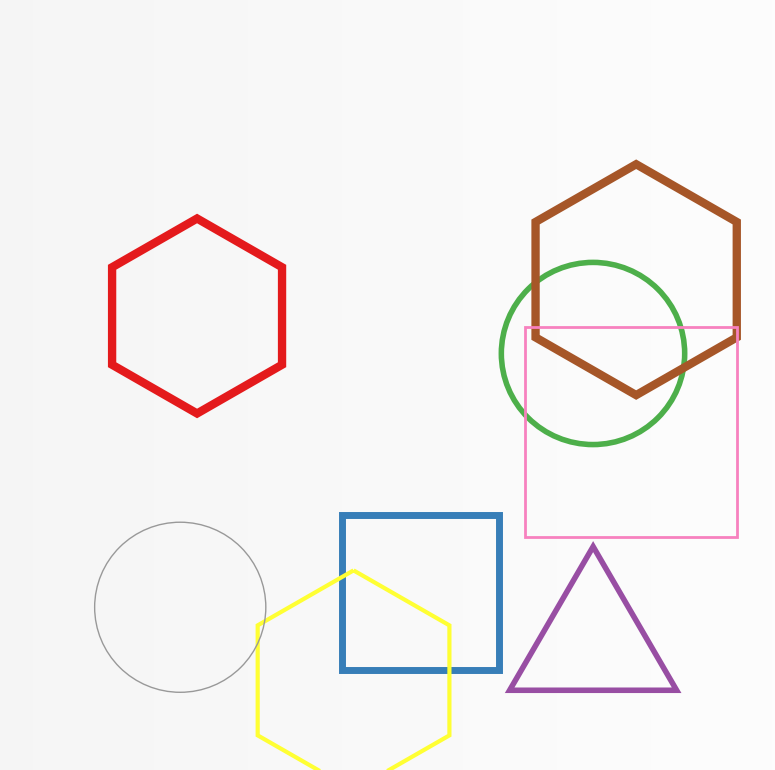[{"shape": "hexagon", "thickness": 3, "radius": 0.63, "center": [0.254, 0.59]}, {"shape": "square", "thickness": 2.5, "radius": 0.5, "center": [0.543, 0.231]}, {"shape": "circle", "thickness": 2, "radius": 0.59, "center": [0.765, 0.541]}, {"shape": "triangle", "thickness": 2, "radius": 0.62, "center": [0.765, 0.166]}, {"shape": "hexagon", "thickness": 1.5, "radius": 0.71, "center": [0.456, 0.116]}, {"shape": "hexagon", "thickness": 3, "radius": 0.75, "center": [0.821, 0.637]}, {"shape": "square", "thickness": 1, "radius": 0.68, "center": [0.814, 0.439]}, {"shape": "circle", "thickness": 0.5, "radius": 0.55, "center": [0.233, 0.211]}]